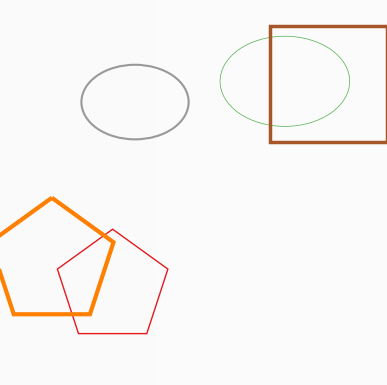[{"shape": "pentagon", "thickness": 1, "radius": 0.75, "center": [0.291, 0.255]}, {"shape": "oval", "thickness": 0.5, "radius": 0.84, "center": [0.735, 0.789]}, {"shape": "pentagon", "thickness": 3, "radius": 0.84, "center": [0.134, 0.319]}, {"shape": "square", "thickness": 2.5, "radius": 0.75, "center": [0.849, 0.781]}, {"shape": "oval", "thickness": 1.5, "radius": 0.69, "center": [0.348, 0.735]}]